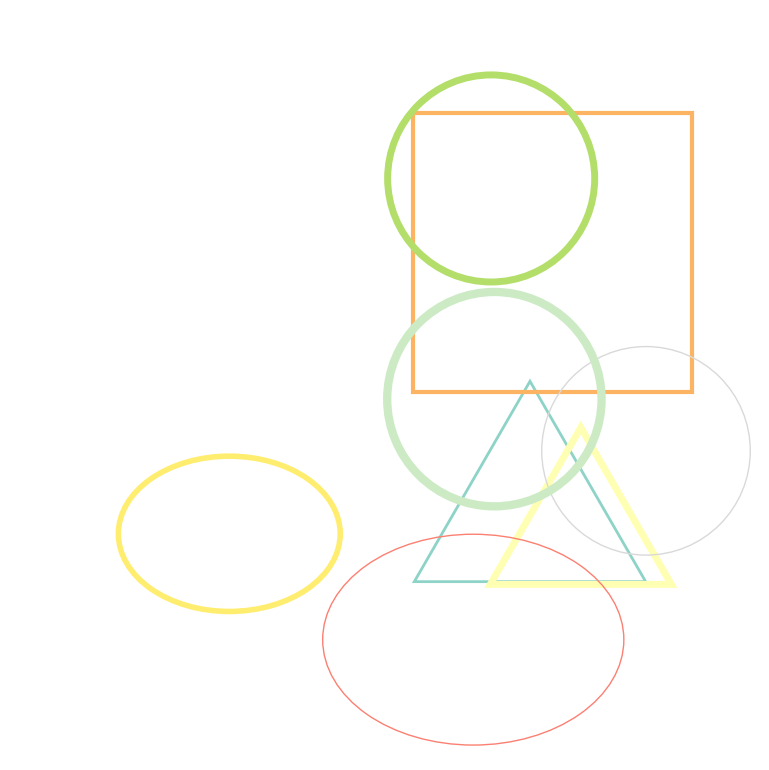[{"shape": "triangle", "thickness": 1, "radius": 0.87, "center": [0.688, 0.331]}, {"shape": "triangle", "thickness": 2.5, "radius": 0.68, "center": [0.754, 0.309]}, {"shape": "oval", "thickness": 0.5, "radius": 0.98, "center": [0.615, 0.169]}, {"shape": "square", "thickness": 1.5, "radius": 0.91, "center": [0.717, 0.672]}, {"shape": "circle", "thickness": 2.5, "radius": 0.67, "center": [0.638, 0.768]}, {"shape": "circle", "thickness": 0.5, "radius": 0.68, "center": [0.839, 0.415]}, {"shape": "circle", "thickness": 3, "radius": 0.7, "center": [0.642, 0.482]}, {"shape": "oval", "thickness": 2, "radius": 0.72, "center": [0.298, 0.307]}]